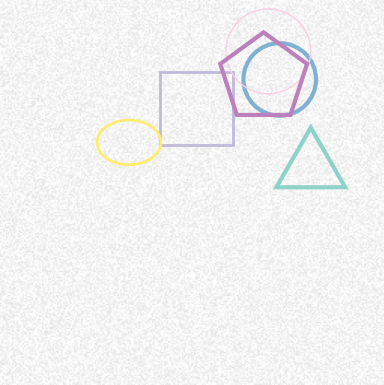[{"shape": "triangle", "thickness": 3, "radius": 0.52, "center": [0.807, 0.565]}, {"shape": "square", "thickness": 2, "radius": 0.47, "center": [0.51, 0.719]}, {"shape": "circle", "thickness": 3, "radius": 0.47, "center": [0.727, 0.794]}, {"shape": "circle", "thickness": 1, "radius": 0.55, "center": [0.697, 0.867]}, {"shape": "pentagon", "thickness": 3, "radius": 0.59, "center": [0.685, 0.797]}, {"shape": "oval", "thickness": 2, "radius": 0.41, "center": [0.335, 0.63]}]